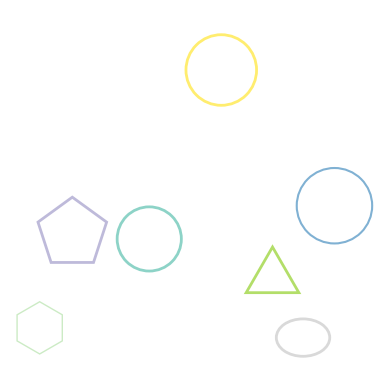[{"shape": "circle", "thickness": 2, "radius": 0.42, "center": [0.388, 0.379]}, {"shape": "pentagon", "thickness": 2, "radius": 0.47, "center": [0.188, 0.394]}, {"shape": "circle", "thickness": 1.5, "radius": 0.49, "center": [0.869, 0.466]}, {"shape": "triangle", "thickness": 2, "radius": 0.4, "center": [0.708, 0.279]}, {"shape": "oval", "thickness": 2, "radius": 0.35, "center": [0.787, 0.123]}, {"shape": "hexagon", "thickness": 1, "radius": 0.34, "center": [0.103, 0.148]}, {"shape": "circle", "thickness": 2, "radius": 0.46, "center": [0.575, 0.818]}]